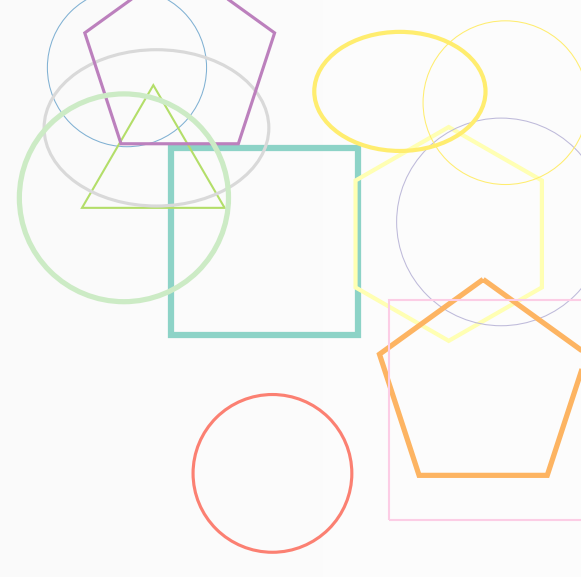[{"shape": "square", "thickness": 3, "radius": 0.81, "center": [0.455, 0.581]}, {"shape": "hexagon", "thickness": 2, "radius": 0.93, "center": [0.772, 0.594]}, {"shape": "circle", "thickness": 0.5, "radius": 0.9, "center": [0.862, 0.615]}, {"shape": "circle", "thickness": 1.5, "radius": 0.68, "center": [0.469, 0.179]}, {"shape": "circle", "thickness": 0.5, "radius": 0.68, "center": [0.218, 0.882]}, {"shape": "pentagon", "thickness": 2.5, "radius": 0.94, "center": [0.831, 0.328]}, {"shape": "triangle", "thickness": 1, "radius": 0.71, "center": [0.264, 0.71]}, {"shape": "square", "thickness": 1, "radius": 0.95, "center": [0.86, 0.289]}, {"shape": "oval", "thickness": 1.5, "radius": 0.97, "center": [0.269, 0.778]}, {"shape": "pentagon", "thickness": 1.5, "radius": 0.86, "center": [0.309, 0.889]}, {"shape": "circle", "thickness": 2.5, "radius": 0.9, "center": [0.213, 0.657]}, {"shape": "circle", "thickness": 0.5, "radius": 0.71, "center": [0.87, 0.821]}, {"shape": "oval", "thickness": 2, "radius": 0.74, "center": [0.688, 0.841]}]